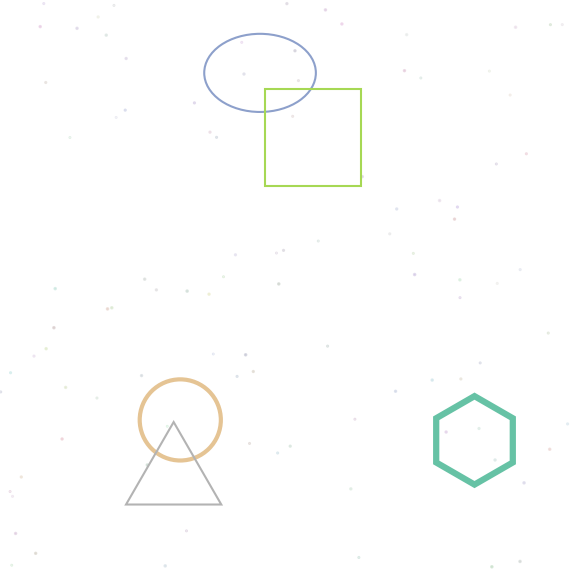[{"shape": "hexagon", "thickness": 3, "radius": 0.38, "center": [0.822, 0.237]}, {"shape": "oval", "thickness": 1, "radius": 0.48, "center": [0.45, 0.873]}, {"shape": "square", "thickness": 1, "radius": 0.42, "center": [0.542, 0.761]}, {"shape": "circle", "thickness": 2, "radius": 0.35, "center": [0.312, 0.272]}, {"shape": "triangle", "thickness": 1, "radius": 0.48, "center": [0.301, 0.173]}]